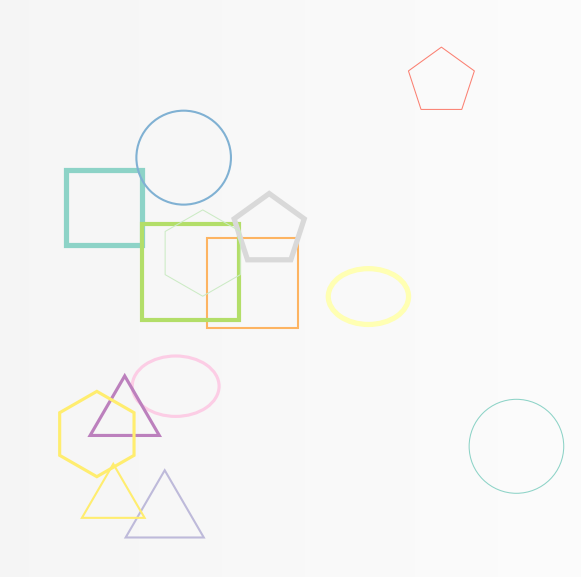[{"shape": "circle", "thickness": 0.5, "radius": 0.41, "center": [0.888, 0.226]}, {"shape": "square", "thickness": 2.5, "radius": 0.32, "center": [0.179, 0.64]}, {"shape": "oval", "thickness": 2.5, "radius": 0.35, "center": [0.634, 0.486]}, {"shape": "triangle", "thickness": 1, "radius": 0.39, "center": [0.283, 0.107]}, {"shape": "pentagon", "thickness": 0.5, "radius": 0.3, "center": [0.759, 0.858]}, {"shape": "circle", "thickness": 1, "radius": 0.41, "center": [0.316, 0.726]}, {"shape": "square", "thickness": 1, "radius": 0.39, "center": [0.434, 0.509]}, {"shape": "square", "thickness": 2, "radius": 0.42, "center": [0.328, 0.529]}, {"shape": "oval", "thickness": 1.5, "radius": 0.37, "center": [0.302, 0.33]}, {"shape": "pentagon", "thickness": 2.5, "radius": 0.32, "center": [0.463, 0.601]}, {"shape": "triangle", "thickness": 1.5, "radius": 0.34, "center": [0.215, 0.279]}, {"shape": "hexagon", "thickness": 0.5, "radius": 0.37, "center": [0.349, 0.561]}, {"shape": "hexagon", "thickness": 1.5, "radius": 0.37, "center": [0.167, 0.248]}, {"shape": "triangle", "thickness": 1, "radius": 0.31, "center": [0.195, 0.134]}]